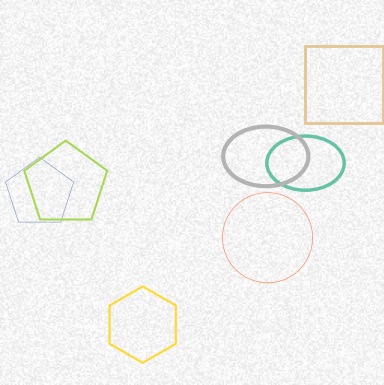[{"shape": "oval", "thickness": 2.5, "radius": 0.5, "center": [0.794, 0.576]}, {"shape": "circle", "thickness": 0.5, "radius": 0.59, "center": [0.695, 0.383]}, {"shape": "pentagon", "thickness": 0.5, "radius": 0.47, "center": [0.103, 0.498]}, {"shape": "pentagon", "thickness": 1.5, "radius": 0.57, "center": [0.171, 0.522]}, {"shape": "hexagon", "thickness": 1.5, "radius": 0.5, "center": [0.371, 0.157]}, {"shape": "square", "thickness": 2, "radius": 0.5, "center": [0.893, 0.78]}, {"shape": "oval", "thickness": 3, "radius": 0.55, "center": [0.69, 0.594]}]